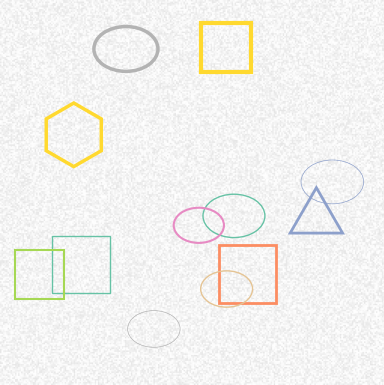[{"shape": "square", "thickness": 1, "radius": 0.37, "center": [0.211, 0.312]}, {"shape": "oval", "thickness": 1, "radius": 0.4, "center": [0.608, 0.439]}, {"shape": "square", "thickness": 2, "radius": 0.37, "center": [0.643, 0.288]}, {"shape": "triangle", "thickness": 2, "radius": 0.39, "center": [0.822, 0.434]}, {"shape": "oval", "thickness": 0.5, "radius": 0.41, "center": [0.863, 0.528]}, {"shape": "oval", "thickness": 1.5, "radius": 0.33, "center": [0.516, 0.415]}, {"shape": "square", "thickness": 1.5, "radius": 0.32, "center": [0.102, 0.288]}, {"shape": "square", "thickness": 3, "radius": 0.32, "center": [0.587, 0.877]}, {"shape": "hexagon", "thickness": 2.5, "radius": 0.41, "center": [0.192, 0.65]}, {"shape": "oval", "thickness": 1, "radius": 0.34, "center": [0.589, 0.249]}, {"shape": "oval", "thickness": 2.5, "radius": 0.42, "center": [0.327, 0.873]}, {"shape": "oval", "thickness": 0.5, "radius": 0.34, "center": [0.4, 0.146]}]